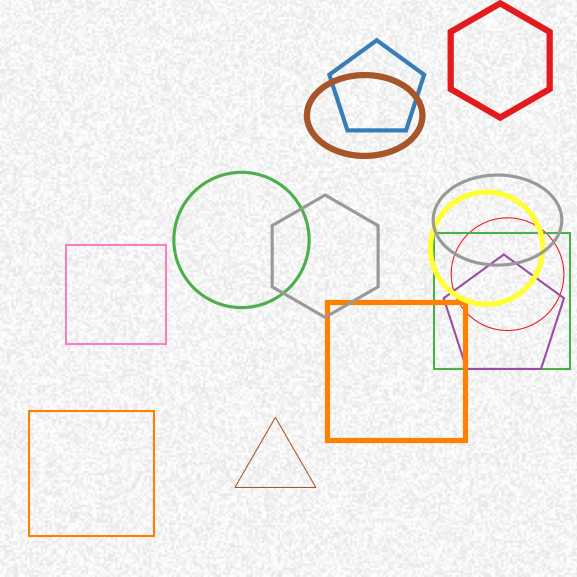[{"shape": "circle", "thickness": 0.5, "radius": 0.49, "center": [0.879, 0.524]}, {"shape": "hexagon", "thickness": 3, "radius": 0.49, "center": [0.866, 0.894]}, {"shape": "pentagon", "thickness": 2, "radius": 0.43, "center": [0.652, 0.843]}, {"shape": "square", "thickness": 1, "radius": 0.59, "center": [0.869, 0.478]}, {"shape": "circle", "thickness": 1.5, "radius": 0.59, "center": [0.418, 0.584]}, {"shape": "pentagon", "thickness": 1, "radius": 0.55, "center": [0.872, 0.449]}, {"shape": "square", "thickness": 2.5, "radius": 0.6, "center": [0.685, 0.356]}, {"shape": "square", "thickness": 1, "radius": 0.54, "center": [0.158, 0.179]}, {"shape": "circle", "thickness": 2.5, "radius": 0.49, "center": [0.843, 0.569]}, {"shape": "triangle", "thickness": 0.5, "radius": 0.4, "center": [0.477, 0.196]}, {"shape": "oval", "thickness": 3, "radius": 0.5, "center": [0.631, 0.799]}, {"shape": "square", "thickness": 1, "radius": 0.43, "center": [0.201, 0.489]}, {"shape": "hexagon", "thickness": 1.5, "radius": 0.53, "center": [0.563, 0.555]}, {"shape": "oval", "thickness": 1.5, "radius": 0.56, "center": [0.861, 0.618]}]